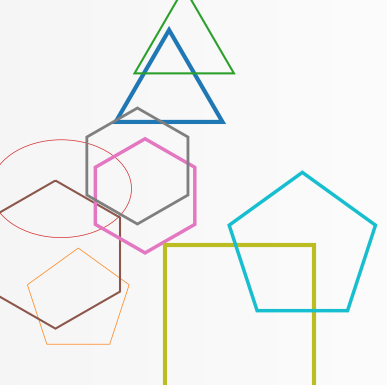[{"shape": "triangle", "thickness": 3, "radius": 0.8, "center": [0.436, 0.763]}, {"shape": "pentagon", "thickness": 0.5, "radius": 0.69, "center": [0.202, 0.218]}, {"shape": "triangle", "thickness": 1.5, "radius": 0.74, "center": [0.475, 0.883]}, {"shape": "oval", "thickness": 0.5, "radius": 0.91, "center": [0.158, 0.51]}, {"shape": "hexagon", "thickness": 1.5, "radius": 0.96, "center": [0.143, 0.339]}, {"shape": "hexagon", "thickness": 2.5, "radius": 0.74, "center": [0.374, 0.491]}, {"shape": "hexagon", "thickness": 2, "radius": 0.75, "center": [0.355, 0.569]}, {"shape": "square", "thickness": 3, "radius": 0.96, "center": [0.617, 0.171]}, {"shape": "pentagon", "thickness": 2.5, "radius": 0.99, "center": [0.78, 0.354]}]